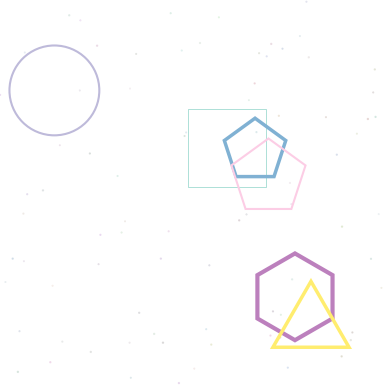[{"shape": "square", "thickness": 0.5, "radius": 0.51, "center": [0.589, 0.616]}, {"shape": "circle", "thickness": 1.5, "radius": 0.58, "center": [0.141, 0.765]}, {"shape": "pentagon", "thickness": 2.5, "radius": 0.42, "center": [0.662, 0.609]}, {"shape": "pentagon", "thickness": 1.5, "radius": 0.51, "center": [0.697, 0.539]}, {"shape": "hexagon", "thickness": 3, "radius": 0.56, "center": [0.766, 0.229]}, {"shape": "triangle", "thickness": 2.5, "radius": 0.57, "center": [0.808, 0.155]}]